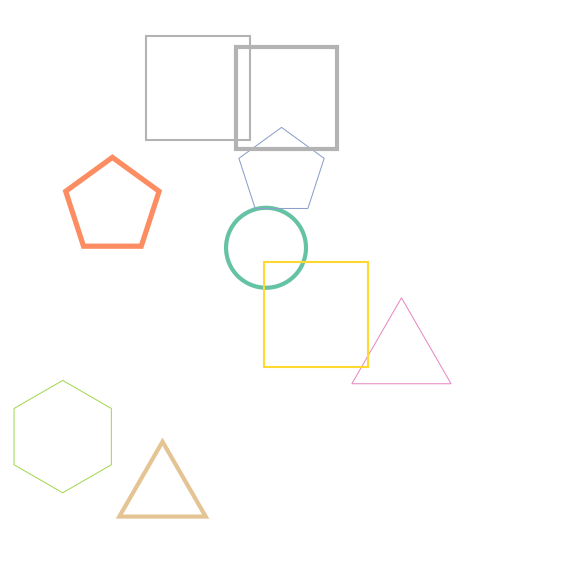[{"shape": "circle", "thickness": 2, "radius": 0.35, "center": [0.461, 0.57]}, {"shape": "pentagon", "thickness": 2.5, "radius": 0.43, "center": [0.195, 0.642]}, {"shape": "pentagon", "thickness": 0.5, "radius": 0.39, "center": [0.487, 0.701]}, {"shape": "triangle", "thickness": 0.5, "radius": 0.5, "center": [0.695, 0.384]}, {"shape": "hexagon", "thickness": 0.5, "radius": 0.49, "center": [0.109, 0.243]}, {"shape": "square", "thickness": 1, "radius": 0.45, "center": [0.547, 0.455]}, {"shape": "triangle", "thickness": 2, "radius": 0.43, "center": [0.281, 0.148]}, {"shape": "square", "thickness": 2, "radius": 0.44, "center": [0.496, 0.829]}, {"shape": "square", "thickness": 1, "radius": 0.45, "center": [0.343, 0.847]}]